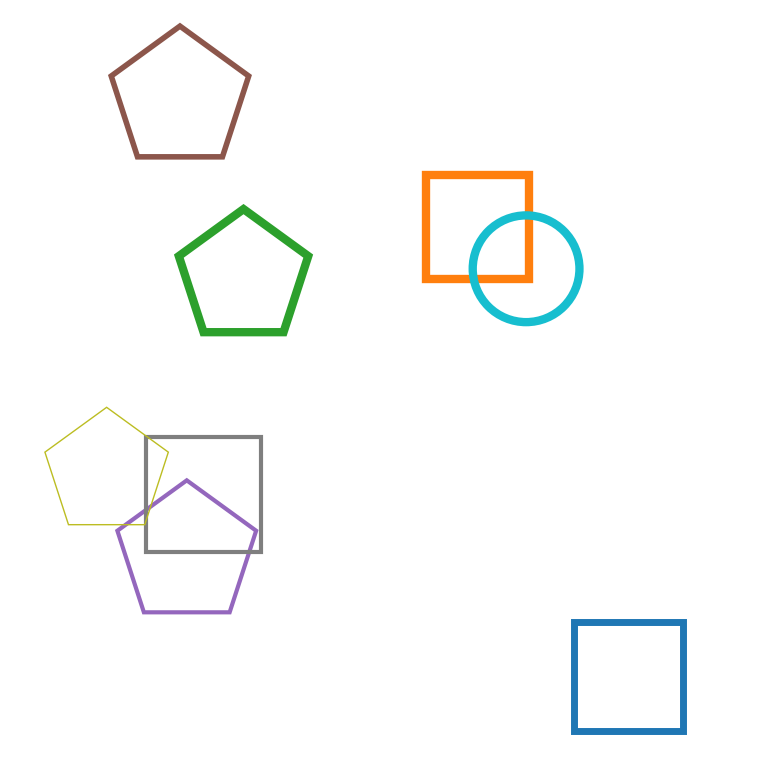[{"shape": "square", "thickness": 2.5, "radius": 0.35, "center": [0.816, 0.121]}, {"shape": "square", "thickness": 3, "radius": 0.34, "center": [0.62, 0.705]}, {"shape": "pentagon", "thickness": 3, "radius": 0.44, "center": [0.316, 0.64]}, {"shape": "pentagon", "thickness": 1.5, "radius": 0.47, "center": [0.243, 0.281]}, {"shape": "pentagon", "thickness": 2, "radius": 0.47, "center": [0.234, 0.872]}, {"shape": "square", "thickness": 1.5, "radius": 0.37, "center": [0.264, 0.358]}, {"shape": "pentagon", "thickness": 0.5, "radius": 0.42, "center": [0.138, 0.387]}, {"shape": "circle", "thickness": 3, "radius": 0.35, "center": [0.683, 0.651]}]